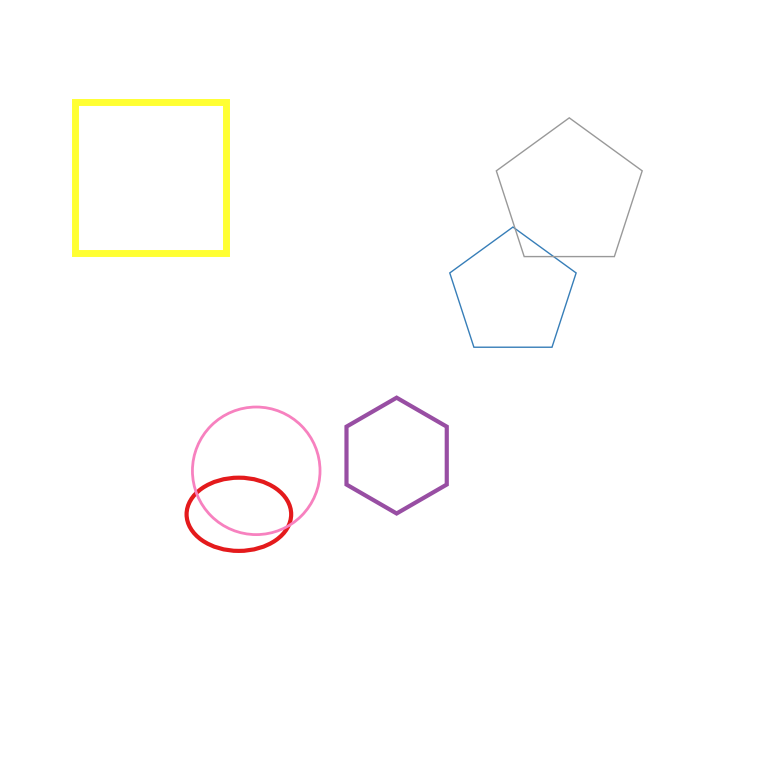[{"shape": "oval", "thickness": 1.5, "radius": 0.34, "center": [0.31, 0.332]}, {"shape": "pentagon", "thickness": 0.5, "radius": 0.43, "center": [0.666, 0.619]}, {"shape": "hexagon", "thickness": 1.5, "radius": 0.38, "center": [0.515, 0.408]}, {"shape": "square", "thickness": 2.5, "radius": 0.49, "center": [0.196, 0.769]}, {"shape": "circle", "thickness": 1, "radius": 0.41, "center": [0.333, 0.389]}, {"shape": "pentagon", "thickness": 0.5, "radius": 0.5, "center": [0.739, 0.747]}]